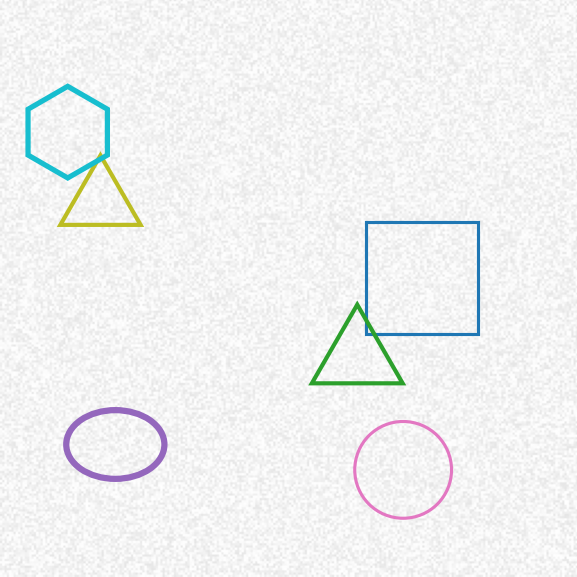[{"shape": "square", "thickness": 1.5, "radius": 0.48, "center": [0.73, 0.518]}, {"shape": "triangle", "thickness": 2, "radius": 0.45, "center": [0.619, 0.381]}, {"shape": "oval", "thickness": 3, "radius": 0.42, "center": [0.2, 0.229]}, {"shape": "circle", "thickness": 1.5, "radius": 0.42, "center": [0.698, 0.186]}, {"shape": "triangle", "thickness": 2, "radius": 0.4, "center": [0.174, 0.65]}, {"shape": "hexagon", "thickness": 2.5, "radius": 0.4, "center": [0.117, 0.77]}]